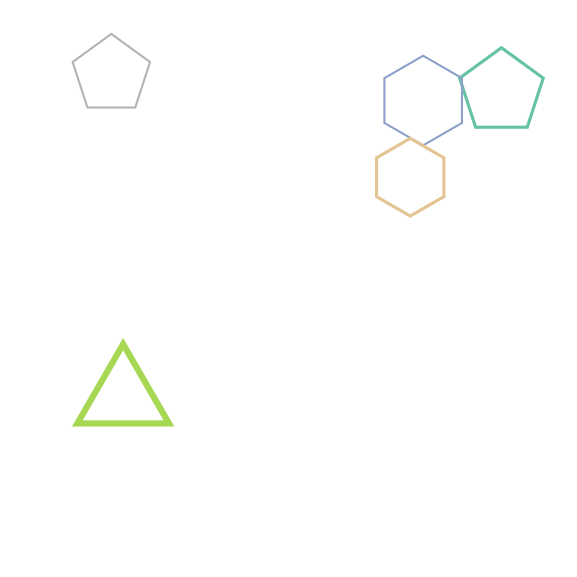[{"shape": "pentagon", "thickness": 1.5, "radius": 0.38, "center": [0.868, 0.84]}, {"shape": "hexagon", "thickness": 1, "radius": 0.39, "center": [0.733, 0.825]}, {"shape": "triangle", "thickness": 3, "radius": 0.46, "center": [0.213, 0.312]}, {"shape": "hexagon", "thickness": 1.5, "radius": 0.34, "center": [0.71, 0.692]}, {"shape": "pentagon", "thickness": 1, "radius": 0.35, "center": [0.193, 0.87]}]